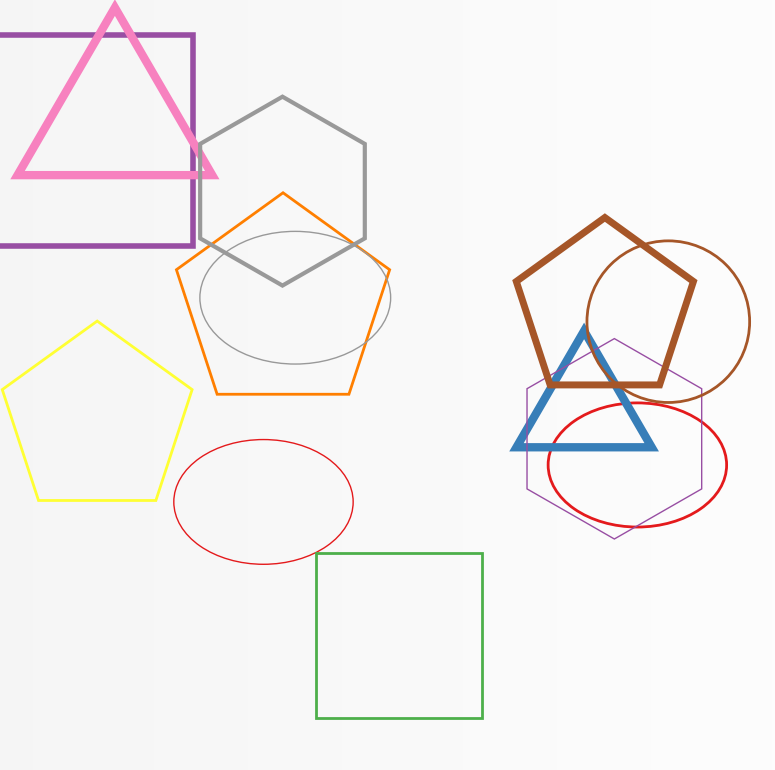[{"shape": "oval", "thickness": 1, "radius": 0.58, "center": [0.822, 0.396]}, {"shape": "oval", "thickness": 0.5, "radius": 0.58, "center": [0.34, 0.348]}, {"shape": "triangle", "thickness": 3, "radius": 0.5, "center": [0.754, 0.469]}, {"shape": "square", "thickness": 1, "radius": 0.53, "center": [0.515, 0.175]}, {"shape": "hexagon", "thickness": 0.5, "radius": 0.65, "center": [0.793, 0.43]}, {"shape": "square", "thickness": 2, "radius": 0.68, "center": [0.112, 0.818]}, {"shape": "pentagon", "thickness": 1, "radius": 0.72, "center": [0.365, 0.605]}, {"shape": "pentagon", "thickness": 1, "radius": 0.64, "center": [0.125, 0.454]}, {"shape": "circle", "thickness": 1, "radius": 0.52, "center": [0.862, 0.582]}, {"shape": "pentagon", "thickness": 2.5, "radius": 0.6, "center": [0.78, 0.597]}, {"shape": "triangle", "thickness": 3, "radius": 0.73, "center": [0.148, 0.845]}, {"shape": "oval", "thickness": 0.5, "radius": 0.62, "center": [0.381, 0.613]}, {"shape": "hexagon", "thickness": 1.5, "radius": 0.61, "center": [0.364, 0.752]}]